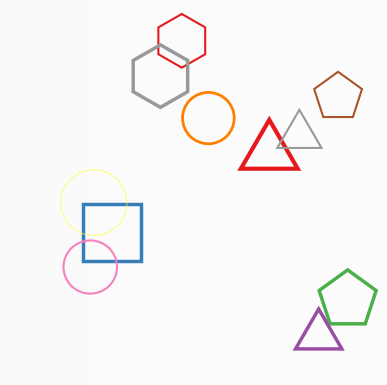[{"shape": "triangle", "thickness": 3, "radius": 0.42, "center": [0.695, 0.604]}, {"shape": "hexagon", "thickness": 1.5, "radius": 0.35, "center": [0.469, 0.894]}, {"shape": "square", "thickness": 2.5, "radius": 0.37, "center": [0.29, 0.396]}, {"shape": "pentagon", "thickness": 2.5, "radius": 0.39, "center": [0.897, 0.222]}, {"shape": "triangle", "thickness": 2.5, "radius": 0.35, "center": [0.822, 0.128]}, {"shape": "circle", "thickness": 2, "radius": 0.33, "center": [0.538, 0.693]}, {"shape": "circle", "thickness": 0.5, "radius": 0.43, "center": [0.242, 0.474]}, {"shape": "pentagon", "thickness": 1.5, "radius": 0.32, "center": [0.872, 0.749]}, {"shape": "circle", "thickness": 1.5, "radius": 0.35, "center": [0.233, 0.306]}, {"shape": "hexagon", "thickness": 2.5, "radius": 0.41, "center": [0.414, 0.802]}, {"shape": "triangle", "thickness": 1.5, "radius": 0.33, "center": [0.773, 0.649]}]